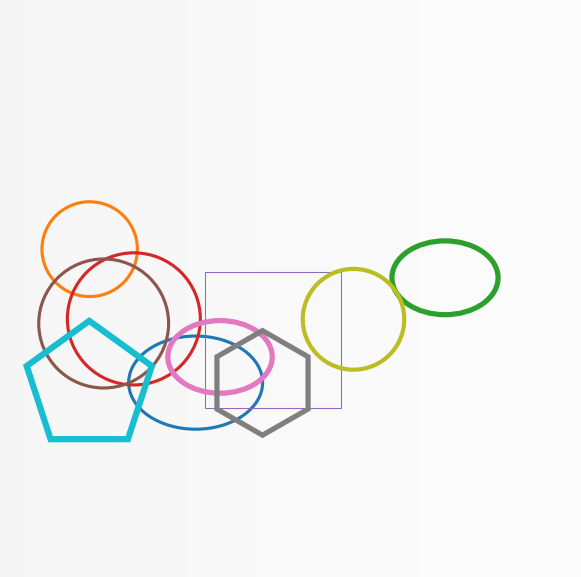[{"shape": "oval", "thickness": 1.5, "radius": 0.58, "center": [0.337, 0.337]}, {"shape": "circle", "thickness": 1.5, "radius": 0.41, "center": [0.154, 0.568]}, {"shape": "oval", "thickness": 2.5, "radius": 0.46, "center": [0.766, 0.518]}, {"shape": "circle", "thickness": 1.5, "radius": 0.57, "center": [0.23, 0.447]}, {"shape": "square", "thickness": 0.5, "radius": 0.59, "center": [0.469, 0.411]}, {"shape": "circle", "thickness": 1.5, "radius": 0.56, "center": [0.178, 0.439]}, {"shape": "oval", "thickness": 2.5, "radius": 0.45, "center": [0.379, 0.381]}, {"shape": "hexagon", "thickness": 2.5, "radius": 0.45, "center": [0.452, 0.336]}, {"shape": "circle", "thickness": 2, "radius": 0.44, "center": [0.608, 0.446]}, {"shape": "pentagon", "thickness": 3, "radius": 0.57, "center": [0.154, 0.33]}]